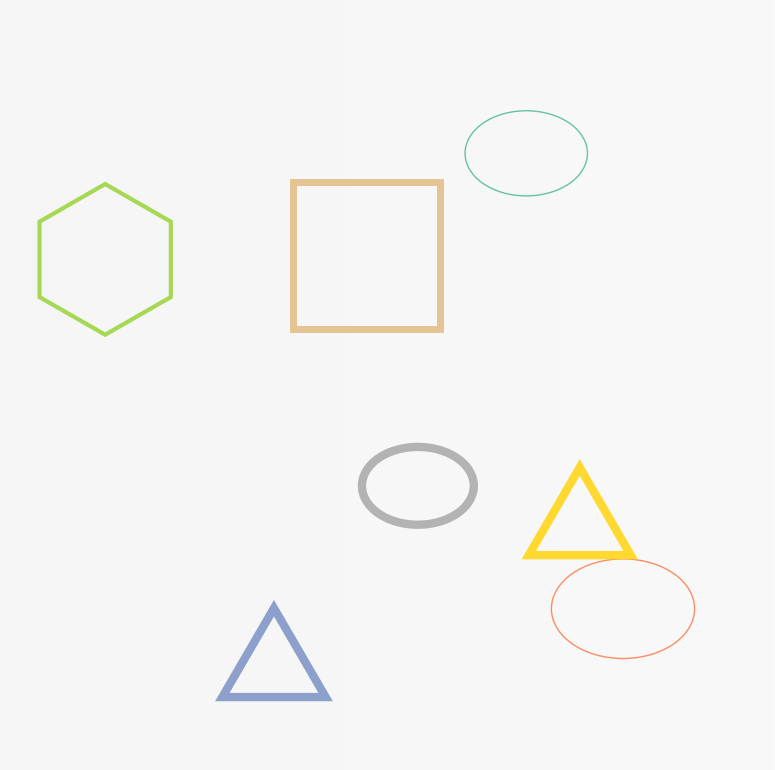[{"shape": "oval", "thickness": 0.5, "radius": 0.39, "center": [0.679, 0.801]}, {"shape": "oval", "thickness": 0.5, "radius": 0.46, "center": [0.804, 0.209]}, {"shape": "triangle", "thickness": 3, "radius": 0.38, "center": [0.354, 0.133]}, {"shape": "hexagon", "thickness": 1.5, "radius": 0.49, "center": [0.136, 0.663]}, {"shape": "triangle", "thickness": 3, "radius": 0.38, "center": [0.748, 0.317]}, {"shape": "square", "thickness": 2.5, "radius": 0.48, "center": [0.473, 0.668]}, {"shape": "oval", "thickness": 3, "radius": 0.36, "center": [0.539, 0.369]}]